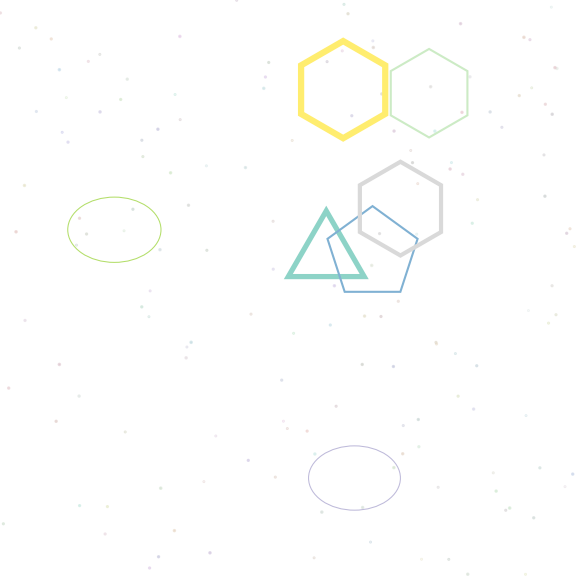[{"shape": "triangle", "thickness": 2.5, "radius": 0.38, "center": [0.565, 0.558]}, {"shape": "oval", "thickness": 0.5, "radius": 0.4, "center": [0.614, 0.171]}, {"shape": "pentagon", "thickness": 1, "radius": 0.41, "center": [0.645, 0.56]}, {"shape": "oval", "thickness": 0.5, "radius": 0.4, "center": [0.198, 0.601]}, {"shape": "hexagon", "thickness": 2, "radius": 0.41, "center": [0.693, 0.638]}, {"shape": "hexagon", "thickness": 1, "radius": 0.38, "center": [0.743, 0.838]}, {"shape": "hexagon", "thickness": 3, "radius": 0.42, "center": [0.594, 0.844]}]